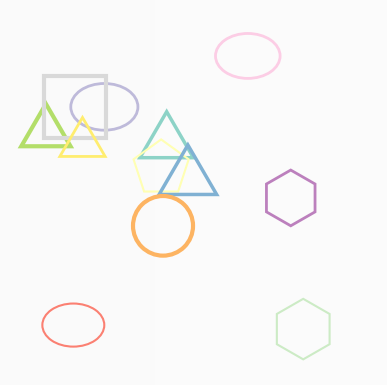[{"shape": "triangle", "thickness": 2.5, "radius": 0.4, "center": [0.43, 0.63]}, {"shape": "pentagon", "thickness": 1.5, "radius": 0.37, "center": [0.416, 0.563]}, {"shape": "oval", "thickness": 2, "radius": 0.43, "center": [0.269, 0.722]}, {"shape": "oval", "thickness": 1.5, "radius": 0.4, "center": [0.189, 0.156]}, {"shape": "triangle", "thickness": 2.5, "radius": 0.43, "center": [0.485, 0.538]}, {"shape": "circle", "thickness": 3, "radius": 0.39, "center": [0.421, 0.413]}, {"shape": "triangle", "thickness": 3, "radius": 0.37, "center": [0.118, 0.657]}, {"shape": "oval", "thickness": 2, "radius": 0.42, "center": [0.639, 0.855]}, {"shape": "square", "thickness": 3, "radius": 0.4, "center": [0.194, 0.721]}, {"shape": "hexagon", "thickness": 2, "radius": 0.36, "center": [0.75, 0.486]}, {"shape": "hexagon", "thickness": 1.5, "radius": 0.39, "center": [0.783, 0.145]}, {"shape": "triangle", "thickness": 2, "radius": 0.34, "center": [0.213, 0.627]}]